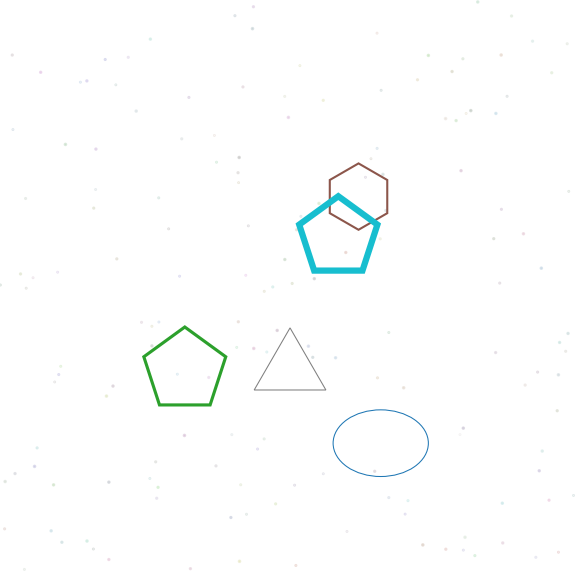[{"shape": "oval", "thickness": 0.5, "radius": 0.41, "center": [0.659, 0.232]}, {"shape": "pentagon", "thickness": 1.5, "radius": 0.37, "center": [0.32, 0.358]}, {"shape": "hexagon", "thickness": 1, "radius": 0.29, "center": [0.621, 0.659]}, {"shape": "triangle", "thickness": 0.5, "radius": 0.36, "center": [0.502, 0.36]}, {"shape": "pentagon", "thickness": 3, "radius": 0.36, "center": [0.586, 0.588]}]